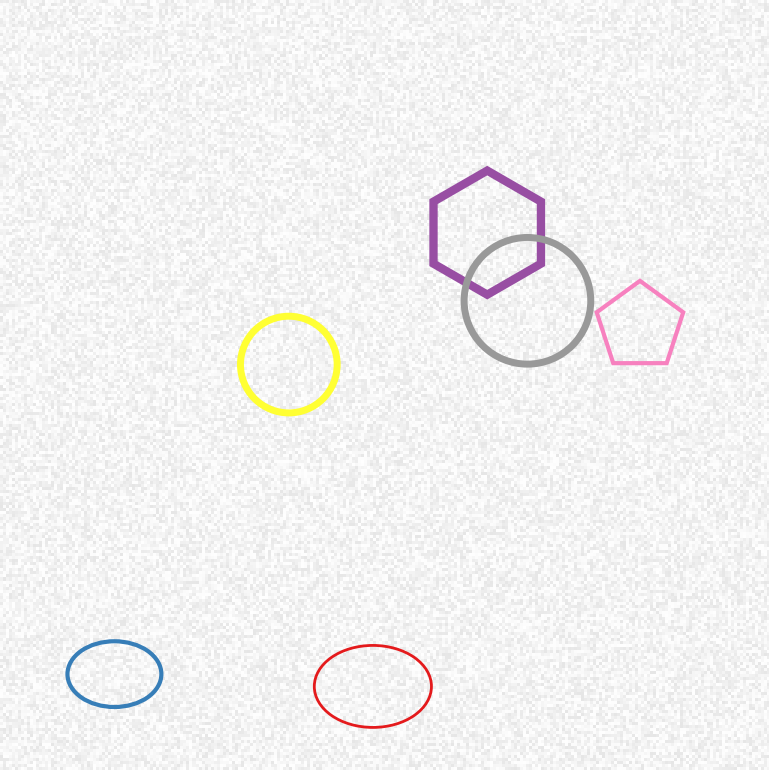[{"shape": "oval", "thickness": 1, "radius": 0.38, "center": [0.484, 0.109]}, {"shape": "oval", "thickness": 1.5, "radius": 0.3, "center": [0.149, 0.125]}, {"shape": "hexagon", "thickness": 3, "radius": 0.4, "center": [0.633, 0.698]}, {"shape": "circle", "thickness": 2.5, "radius": 0.31, "center": [0.375, 0.527]}, {"shape": "pentagon", "thickness": 1.5, "radius": 0.3, "center": [0.831, 0.576]}, {"shape": "circle", "thickness": 2.5, "radius": 0.41, "center": [0.685, 0.609]}]